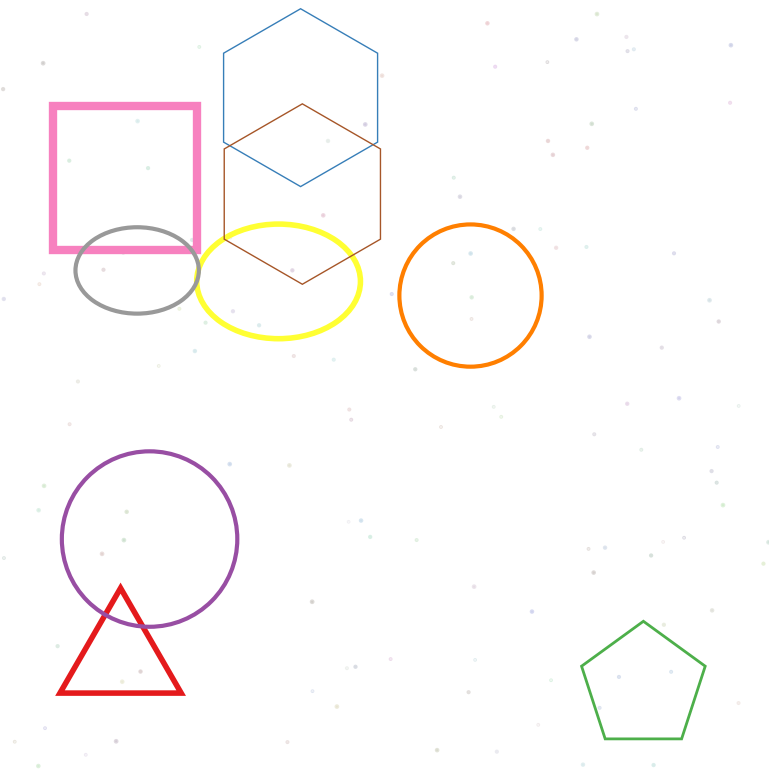[{"shape": "triangle", "thickness": 2, "radius": 0.45, "center": [0.157, 0.145]}, {"shape": "hexagon", "thickness": 0.5, "radius": 0.58, "center": [0.39, 0.873]}, {"shape": "pentagon", "thickness": 1, "radius": 0.42, "center": [0.836, 0.109]}, {"shape": "circle", "thickness": 1.5, "radius": 0.57, "center": [0.194, 0.3]}, {"shape": "circle", "thickness": 1.5, "radius": 0.46, "center": [0.611, 0.616]}, {"shape": "oval", "thickness": 2, "radius": 0.53, "center": [0.362, 0.635]}, {"shape": "hexagon", "thickness": 0.5, "radius": 0.59, "center": [0.393, 0.748]}, {"shape": "square", "thickness": 3, "radius": 0.47, "center": [0.162, 0.768]}, {"shape": "oval", "thickness": 1.5, "radius": 0.4, "center": [0.178, 0.649]}]